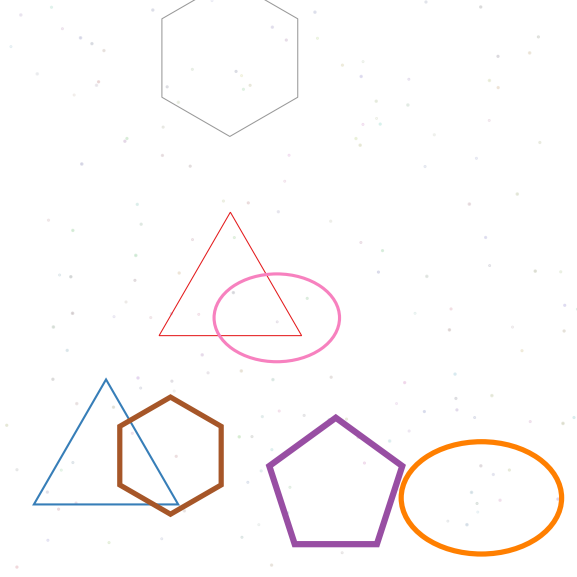[{"shape": "triangle", "thickness": 0.5, "radius": 0.71, "center": [0.399, 0.489]}, {"shape": "triangle", "thickness": 1, "radius": 0.72, "center": [0.184, 0.198]}, {"shape": "pentagon", "thickness": 3, "radius": 0.61, "center": [0.581, 0.155]}, {"shape": "oval", "thickness": 2.5, "radius": 0.69, "center": [0.834, 0.137]}, {"shape": "hexagon", "thickness": 2.5, "radius": 0.51, "center": [0.295, 0.21]}, {"shape": "oval", "thickness": 1.5, "radius": 0.54, "center": [0.479, 0.449]}, {"shape": "hexagon", "thickness": 0.5, "radius": 0.68, "center": [0.398, 0.899]}]